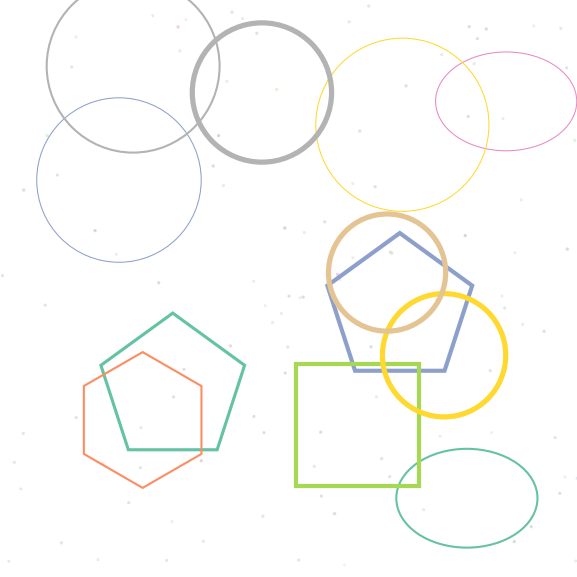[{"shape": "pentagon", "thickness": 1.5, "radius": 0.65, "center": [0.299, 0.326]}, {"shape": "oval", "thickness": 1, "radius": 0.61, "center": [0.808, 0.136]}, {"shape": "hexagon", "thickness": 1, "radius": 0.59, "center": [0.247, 0.272]}, {"shape": "pentagon", "thickness": 2, "radius": 0.66, "center": [0.692, 0.464]}, {"shape": "circle", "thickness": 0.5, "radius": 0.71, "center": [0.206, 0.687]}, {"shape": "oval", "thickness": 0.5, "radius": 0.61, "center": [0.876, 0.824]}, {"shape": "square", "thickness": 2, "radius": 0.53, "center": [0.619, 0.263]}, {"shape": "circle", "thickness": 0.5, "radius": 0.75, "center": [0.697, 0.783]}, {"shape": "circle", "thickness": 2.5, "radius": 0.53, "center": [0.769, 0.384]}, {"shape": "circle", "thickness": 2.5, "radius": 0.51, "center": [0.67, 0.527]}, {"shape": "circle", "thickness": 1, "radius": 0.75, "center": [0.231, 0.885]}, {"shape": "circle", "thickness": 2.5, "radius": 0.6, "center": [0.454, 0.839]}]